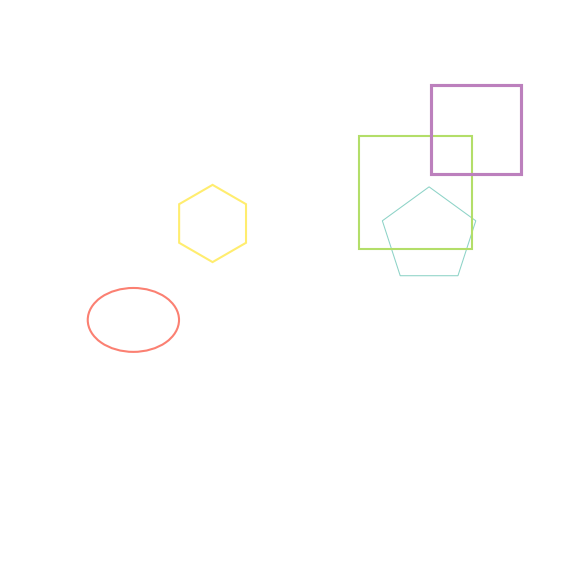[{"shape": "pentagon", "thickness": 0.5, "radius": 0.43, "center": [0.743, 0.591]}, {"shape": "oval", "thickness": 1, "radius": 0.4, "center": [0.231, 0.445]}, {"shape": "square", "thickness": 1, "radius": 0.49, "center": [0.72, 0.666]}, {"shape": "square", "thickness": 1.5, "radius": 0.39, "center": [0.825, 0.775]}, {"shape": "hexagon", "thickness": 1, "radius": 0.33, "center": [0.368, 0.612]}]